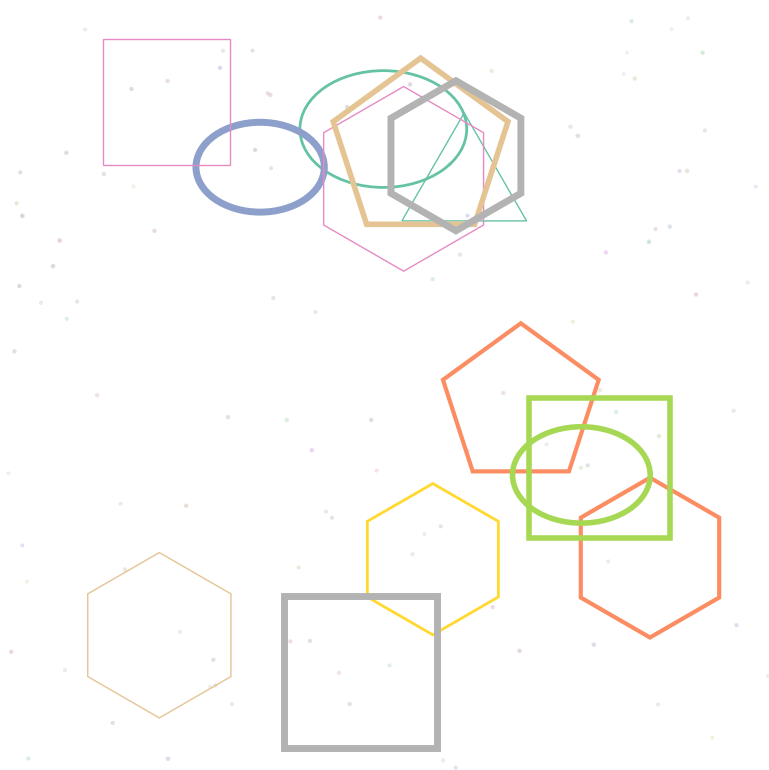[{"shape": "oval", "thickness": 1, "radius": 0.54, "center": [0.498, 0.832]}, {"shape": "triangle", "thickness": 0.5, "radius": 0.47, "center": [0.603, 0.76]}, {"shape": "pentagon", "thickness": 1.5, "radius": 0.53, "center": [0.676, 0.474]}, {"shape": "hexagon", "thickness": 1.5, "radius": 0.52, "center": [0.844, 0.276]}, {"shape": "oval", "thickness": 2.5, "radius": 0.42, "center": [0.338, 0.783]}, {"shape": "square", "thickness": 0.5, "radius": 0.41, "center": [0.216, 0.868]}, {"shape": "hexagon", "thickness": 0.5, "radius": 0.6, "center": [0.524, 0.768]}, {"shape": "square", "thickness": 2, "radius": 0.46, "center": [0.778, 0.392]}, {"shape": "oval", "thickness": 2, "radius": 0.45, "center": [0.755, 0.383]}, {"shape": "hexagon", "thickness": 1, "radius": 0.49, "center": [0.562, 0.274]}, {"shape": "hexagon", "thickness": 0.5, "radius": 0.54, "center": [0.207, 0.175]}, {"shape": "pentagon", "thickness": 2, "radius": 0.6, "center": [0.546, 0.805]}, {"shape": "square", "thickness": 2.5, "radius": 0.49, "center": [0.468, 0.128]}, {"shape": "hexagon", "thickness": 2.5, "radius": 0.49, "center": [0.592, 0.798]}]